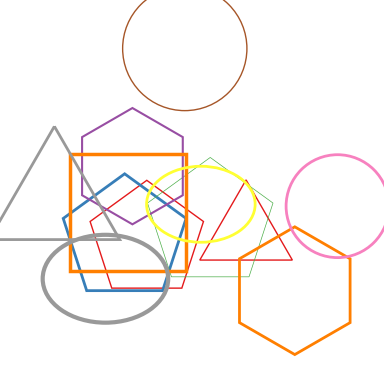[{"shape": "pentagon", "thickness": 1, "radius": 0.77, "center": [0.381, 0.377]}, {"shape": "triangle", "thickness": 1, "radius": 0.69, "center": [0.639, 0.394]}, {"shape": "pentagon", "thickness": 2, "radius": 0.84, "center": [0.324, 0.381]}, {"shape": "pentagon", "thickness": 0.5, "radius": 0.86, "center": [0.546, 0.42]}, {"shape": "hexagon", "thickness": 1.5, "radius": 0.76, "center": [0.344, 0.568]}, {"shape": "square", "thickness": 2.5, "radius": 0.76, "center": [0.332, 0.448]}, {"shape": "hexagon", "thickness": 2, "radius": 0.83, "center": [0.766, 0.245]}, {"shape": "oval", "thickness": 2, "radius": 0.71, "center": [0.522, 0.469]}, {"shape": "circle", "thickness": 1, "radius": 0.81, "center": [0.48, 0.874]}, {"shape": "circle", "thickness": 2, "radius": 0.67, "center": [0.877, 0.465]}, {"shape": "triangle", "thickness": 2, "radius": 0.98, "center": [0.141, 0.476]}, {"shape": "oval", "thickness": 3, "radius": 0.81, "center": [0.274, 0.276]}]